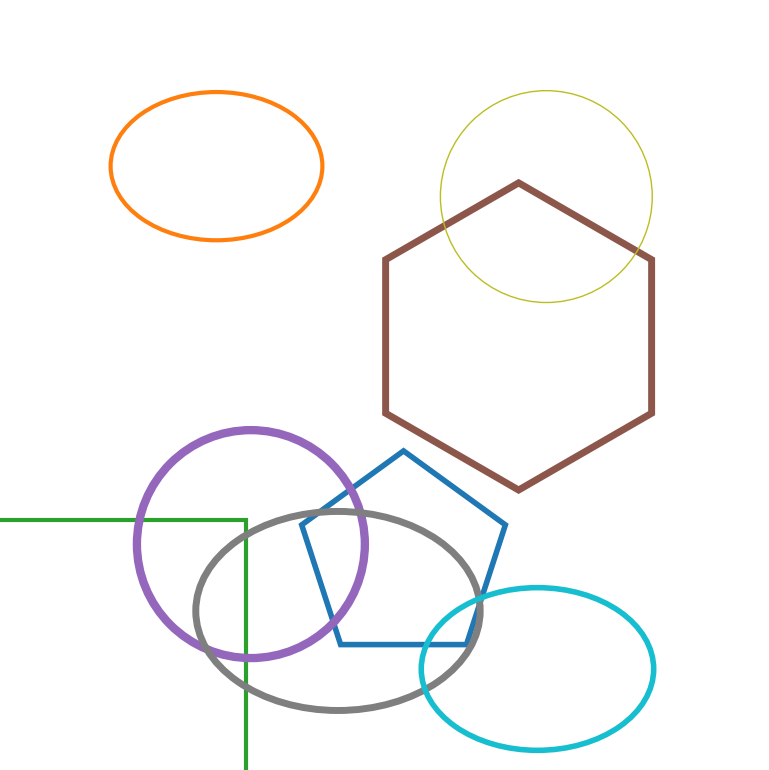[{"shape": "pentagon", "thickness": 2, "radius": 0.7, "center": [0.524, 0.275]}, {"shape": "oval", "thickness": 1.5, "radius": 0.69, "center": [0.281, 0.784]}, {"shape": "square", "thickness": 1.5, "radius": 0.85, "center": [0.149, 0.154]}, {"shape": "circle", "thickness": 3, "radius": 0.74, "center": [0.326, 0.293]}, {"shape": "hexagon", "thickness": 2.5, "radius": 1.0, "center": [0.674, 0.563]}, {"shape": "oval", "thickness": 2.5, "radius": 0.92, "center": [0.439, 0.207]}, {"shape": "circle", "thickness": 0.5, "radius": 0.69, "center": [0.71, 0.745]}, {"shape": "oval", "thickness": 2, "radius": 0.75, "center": [0.698, 0.131]}]